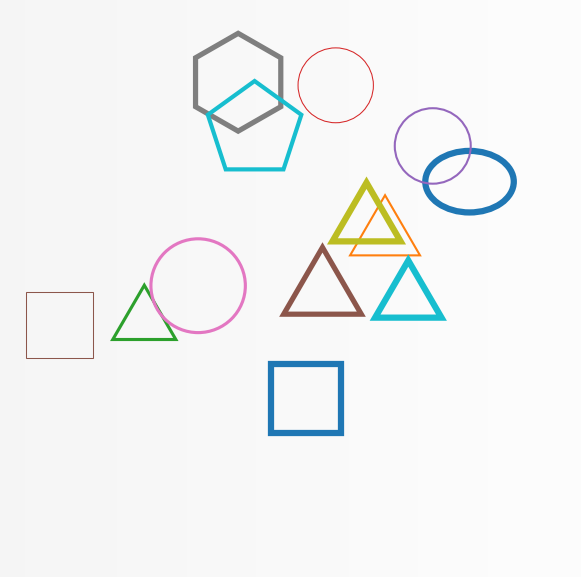[{"shape": "square", "thickness": 3, "radius": 0.3, "center": [0.526, 0.309]}, {"shape": "oval", "thickness": 3, "radius": 0.38, "center": [0.808, 0.685]}, {"shape": "triangle", "thickness": 1, "radius": 0.35, "center": [0.662, 0.592]}, {"shape": "triangle", "thickness": 1.5, "radius": 0.31, "center": [0.248, 0.443]}, {"shape": "circle", "thickness": 0.5, "radius": 0.32, "center": [0.578, 0.851]}, {"shape": "circle", "thickness": 1, "radius": 0.33, "center": [0.745, 0.746]}, {"shape": "triangle", "thickness": 2.5, "radius": 0.39, "center": [0.555, 0.494]}, {"shape": "square", "thickness": 0.5, "radius": 0.29, "center": [0.102, 0.437]}, {"shape": "circle", "thickness": 1.5, "radius": 0.41, "center": [0.341, 0.504]}, {"shape": "hexagon", "thickness": 2.5, "radius": 0.42, "center": [0.41, 0.857]}, {"shape": "triangle", "thickness": 3, "radius": 0.34, "center": [0.631, 0.615]}, {"shape": "pentagon", "thickness": 2, "radius": 0.42, "center": [0.438, 0.774]}, {"shape": "triangle", "thickness": 3, "radius": 0.33, "center": [0.702, 0.482]}]